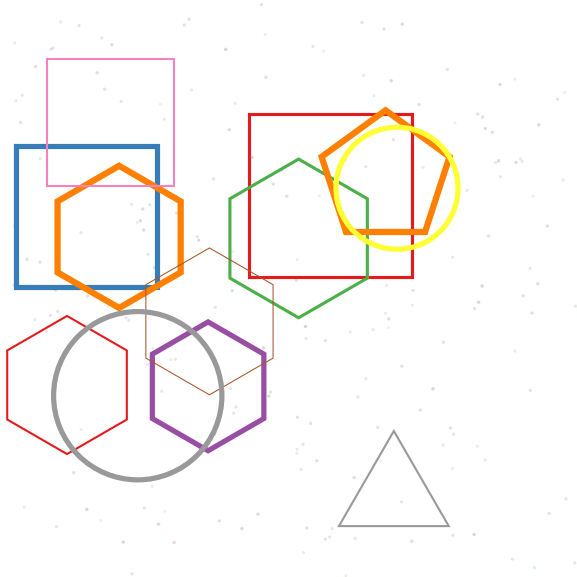[{"shape": "square", "thickness": 1.5, "radius": 0.71, "center": [0.572, 0.661]}, {"shape": "hexagon", "thickness": 1, "radius": 0.6, "center": [0.116, 0.332]}, {"shape": "square", "thickness": 2.5, "radius": 0.61, "center": [0.149, 0.624]}, {"shape": "hexagon", "thickness": 1.5, "radius": 0.69, "center": [0.517, 0.586]}, {"shape": "hexagon", "thickness": 2.5, "radius": 0.56, "center": [0.36, 0.33]}, {"shape": "pentagon", "thickness": 3, "radius": 0.58, "center": [0.668, 0.692]}, {"shape": "hexagon", "thickness": 3, "radius": 0.62, "center": [0.206, 0.589]}, {"shape": "circle", "thickness": 2.5, "radius": 0.53, "center": [0.687, 0.673]}, {"shape": "hexagon", "thickness": 0.5, "radius": 0.64, "center": [0.363, 0.443]}, {"shape": "square", "thickness": 1, "radius": 0.55, "center": [0.192, 0.787]}, {"shape": "circle", "thickness": 2.5, "radius": 0.73, "center": [0.239, 0.314]}, {"shape": "triangle", "thickness": 1, "radius": 0.55, "center": [0.682, 0.143]}]